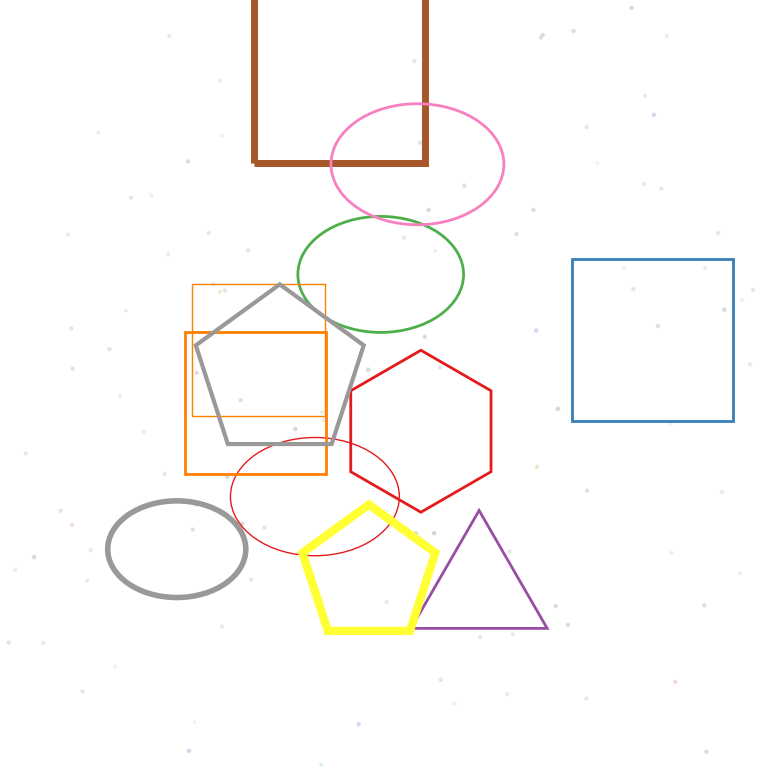[{"shape": "hexagon", "thickness": 1, "radius": 0.53, "center": [0.547, 0.44]}, {"shape": "oval", "thickness": 0.5, "radius": 0.55, "center": [0.409, 0.355]}, {"shape": "square", "thickness": 1, "radius": 0.52, "center": [0.847, 0.559]}, {"shape": "oval", "thickness": 1, "radius": 0.54, "center": [0.494, 0.644]}, {"shape": "triangle", "thickness": 1, "radius": 0.51, "center": [0.622, 0.235]}, {"shape": "square", "thickness": 1, "radius": 0.46, "center": [0.332, 0.476]}, {"shape": "square", "thickness": 0.5, "radius": 0.43, "center": [0.336, 0.545]}, {"shape": "pentagon", "thickness": 3, "radius": 0.45, "center": [0.479, 0.254]}, {"shape": "square", "thickness": 2.5, "radius": 0.55, "center": [0.441, 0.899]}, {"shape": "oval", "thickness": 1, "radius": 0.56, "center": [0.542, 0.787]}, {"shape": "oval", "thickness": 2, "radius": 0.45, "center": [0.23, 0.287]}, {"shape": "pentagon", "thickness": 1.5, "radius": 0.57, "center": [0.363, 0.516]}]